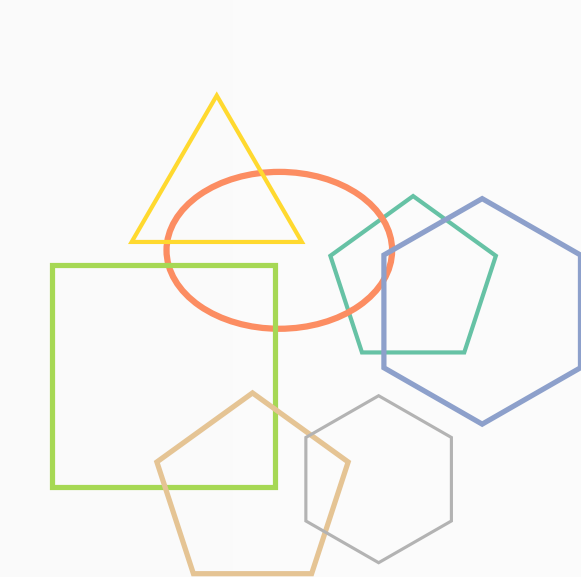[{"shape": "pentagon", "thickness": 2, "radius": 0.75, "center": [0.711, 0.51]}, {"shape": "oval", "thickness": 3, "radius": 0.97, "center": [0.481, 0.566]}, {"shape": "hexagon", "thickness": 2.5, "radius": 0.98, "center": [0.83, 0.46]}, {"shape": "square", "thickness": 2.5, "radius": 0.96, "center": [0.282, 0.348]}, {"shape": "triangle", "thickness": 2, "radius": 0.85, "center": [0.373, 0.665]}, {"shape": "pentagon", "thickness": 2.5, "radius": 0.87, "center": [0.434, 0.146]}, {"shape": "hexagon", "thickness": 1.5, "radius": 0.72, "center": [0.651, 0.169]}]